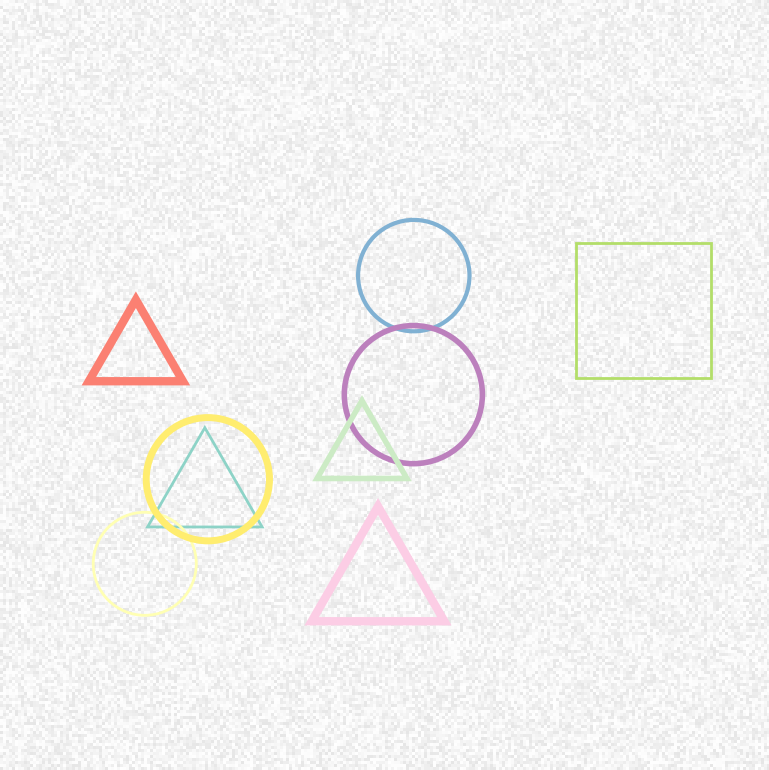[{"shape": "triangle", "thickness": 1, "radius": 0.43, "center": [0.266, 0.359]}, {"shape": "circle", "thickness": 1, "radius": 0.33, "center": [0.188, 0.268]}, {"shape": "triangle", "thickness": 3, "radius": 0.35, "center": [0.176, 0.54]}, {"shape": "circle", "thickness": 1.5, "radius": 0.36, "center": [0.537, 0.642]}, {"shape": "square", "thickness": 1, "radius": 0.44, "center": [0.836, 0.596]}, {"shape": "triangle", "thickness": 3, "radius": 0.5, "center": [0.491, 0.243]}, {"shape": "circle", "thickness": 2, "radius": 0.45, "center": [0.537, 0.488]}, {"shape": "triangle", "thickness": 2, "radius": 0.34, "center": [0.47, 0.412]}, {"shape": "circle", "thickness": 2.5, "radius": 0.4, "center": [0.27, 0.378]}]